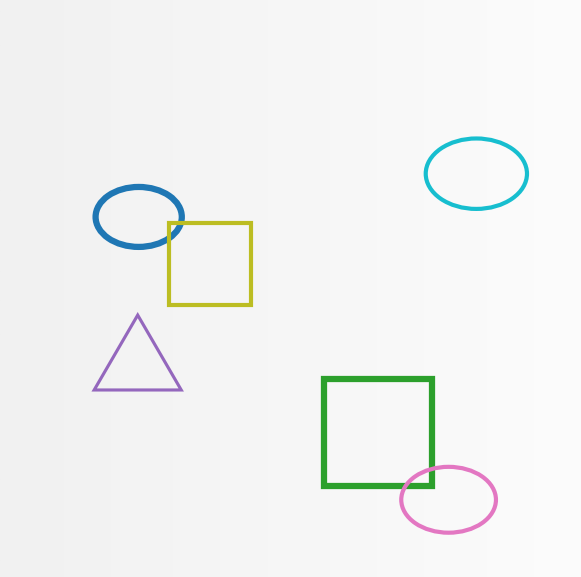[{"shape": "oval", "thickness": 3, "radius": 0.37, "center": [0.239, 0.623]}, {"shape": "square", "thickness": 3, "radius": 0.47, "center": [0.65, 0.25]}, {"shape": "triangle", "thickness": 1.5, "radius": 0.43, "center": [0.237, 0.367]}, {"shape": "oval", "thickness": 2, "radius": 0.41, "center": [0.772, 0.134]}, {"shape": "square", "thickness": 2, "radius": 0.35, "center": [0.361, 0.542]}, {"shape": "oval", "thickness": 2, "radius": 0.44, "center": [0.82, 0.698]}]